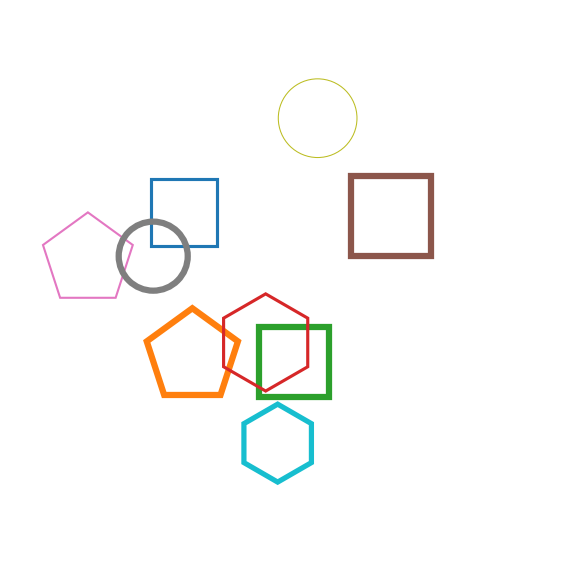[{"shape": "square", "thickness": 1.5, "radius": 0.29, "center": [0.319, 0.631]}, {"shape": "pentagon", "thickness": 3, "radius": 0.42, "center": [0.333, 0.382]}, {"shape": "square", "thickness": 3, "radius": 0.3, "center": [0.508, 0.372]}, {"shape": "hexagon", "thickness": 1.5, "radius": 0.42, "center": [0.46, 0.406]}, {"shape": "square", "thickness": 3, "radius": 0.35, "center": [0.678, 0.625]}, {"shape": "pentagon", "thickness": 1, "radius": 0.41, "center": [0.152, 0.55]}, {"shape": "circle", "thickness": 3, "radius": 0.3, "center": [0.265, 0.556]}, {"shape": "circle", "thickness": 0.5, "radius": 0.34, "center": [0.55, 0.794]}, {"shape": "hexagon", "thickness": 2.5, "radius": 0.34, "center": [0.481, 0.232]}]